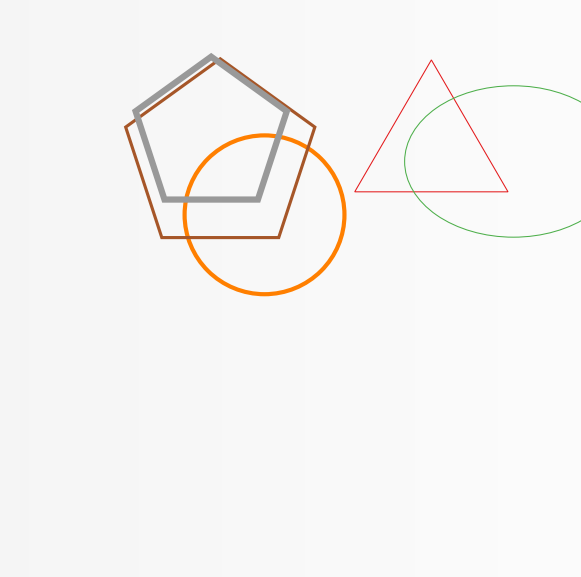[{"shape": "triangle", "thickness": 0.5, "radius": 0.76, "center": [0.742, 0.743]}, {"shape": "oval", "thickness": 0.5, "radius": 0.94, "center": [0.883, 0.72]}, {"shape": "circle", "thickness": 2, "radius": 0.69, "center": [0.455, 0.627]}, {"shape": "pentagon", "thickness": 1.5, "radius": 0.86, "center": [0.379, 0.726]}, {"shape": "pentagon", "thickness": 3, "radius": 0.68, "center": [0.363, 0.764]}]